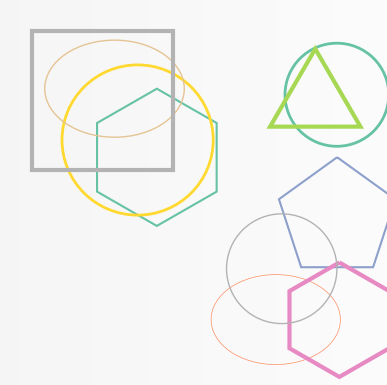[{"shape": "circle", "thickness": 2, "radius": 0.67, "center": [0.869, 0.754]}, {"shape": "hexagon", "thickness": 1.5, "radius": 0.89, "center": [0.405, 0.591]}, {"shape": "oval", "thickness": 0.5, "radius": 0.83, "center": [0.712, 0.17]}, {"shape": "pentagon", "thickness": 1.5, "radius": 0.79, "center": [0.87, 0.434]}, {"shape": "hexagon", "thickness": 3, "radius": 0.74, "center": [0.876, 0.17]}, {"shape": "triangle", "thickness": 3, "radius": 0.67, "center": [0.814, 0.738]}, {"shape": "circle", "thickness": 2, "radius": 0.98, "center": [0.355, 0.636]}, {"shape": "oval", "thickness": 1, "radius": 0.9, "center": [0.296, 0.77]}, {"shape": "square", "thickness": 3, "radius": 0.91, "center": [0.265, 0.739]}, {"shape": "circle", "thickness": 1, "radius": 0.71, "center": [0.727, 0.302]}]